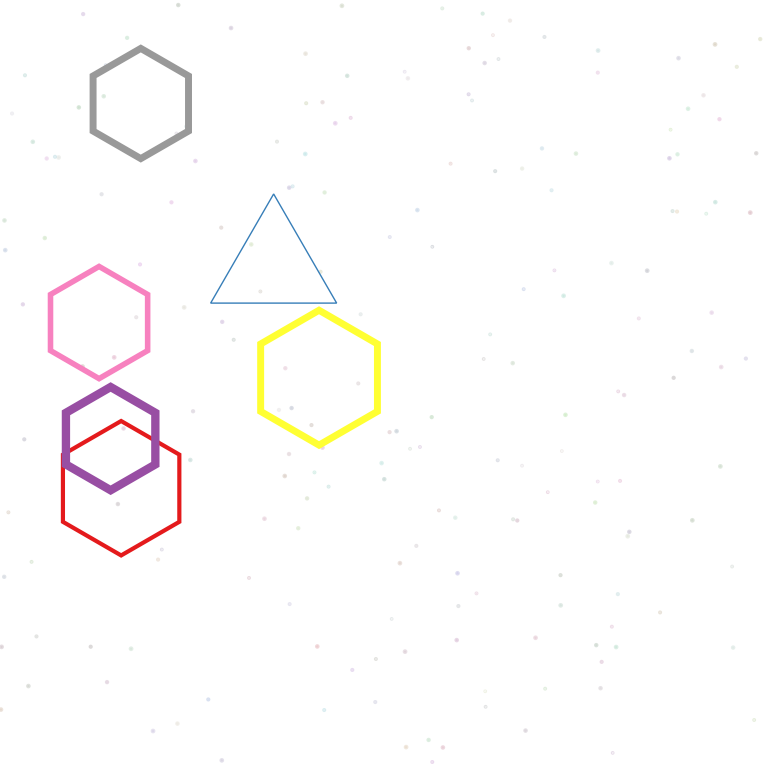[{"shape": "hexagon", "thickness": 1.5, "radius": 0.44, "center": [0.157, 0.366]}, {"shape": "triangle", "thickness": 0.5, "radius": 0.47, "center": [0.355, 0.654]}, {"shape": "hexagon", "thickness": 3, "radius": 0.34, "center": [0.144, 0.43]}, {"shape": "hexagon", "thickness": 2.5, "radius": 0.44, "center": [0.414, 0.509]}, {"shape": "hexagon", "thickness": 2, "radius": 0.36, "center": [0.129, 0.581]}, {"shape": "hexagon", "thickness": 2.5, "radius": 0.36, "center": [0.183, 0.866]}]